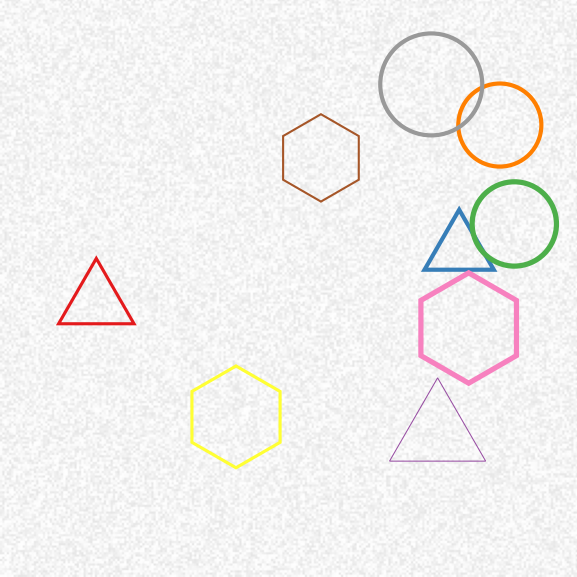[{"shape": "triangle", "thickness": 1.5, "radius": 0.38, "center": [0.167, 0.476]}, {"shape": "triangle", "thickness": 2, "radius": 0.35, "center": [0.795, 0.567]}, {"shape": "circle", "thickness": 2.5, "radius": 0.36, "center": [0.891, 0.611]}, {"shape": "triangle", "thickness": 0.5, "radius": 0.48, "center": [0.758, 0.249]}, {"shape": "circle", "thickness": 2, "radius": 0.36, "center": [0.865, 0.783]}, {"shape": "hexagon", "thickness": 1.5, "radius": 0.44, "center": [0.409, 0.277]}, {"shape": "hexagon", "thickness": 1, "radius": 0.38, "center": [0.556, 0.726]}, {"shape": "hexagon", "thickness": 2.5, "radius": 0.48, "center": [0.812, 0.431]}, {"shape": "circle", "thickness": 2, "radius": 0.44, "center": [0.747, 0.853]}]